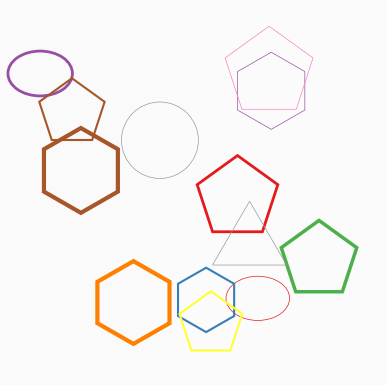[{"shape": "oval", "thickness": 0.5, "radius": 0.41, "center": [0.665, 0.225]}, {"shape": "pentagon", "thickness": 2, "radius": 0.55, "center": [0.613, 0.487]}, {"shape": "hexagon", "thickness": 1.5, "radius": 0.42, "center": [0.532, 0.221]}, {"shape": "pentagon", "thickness": 2.5, "radius": 0.51, "center": [0.823, 0.325]}, {"shape": "oval", "thickness": 2, "radius": 0.42, "center": [0.104, 0.809]}, {"shape": "hexagon", "thickness": 0.5, "radius": 0.5, "center": [0.7, 0.764]}, {"shape": "hexagon", "thickness": 3, "radius": 0.54, "center": [0.344, 0.214]}, {"shape": "pentagon", "thickness": 1.5, "radius": 0.43, "center": [0.544, 0.158]}, {"shape": "pentagon", "thickness": 1.5, "radius": 0.44, "center": [0.186, 0.708]}, {"shape": "hexagon", "thickness": 3, "radius": 0.55, "center": [0.209, 0.557]}, {"shape": "pentagon", "thickness": 0.5, "radius": 0.6, "center": [0.694, 0.813]}, {"shape": "triangle", "thickness": 0.5, "radius": 0.55, "center": [0.644, 0.367]}, {"shape": "circle", "thickness": 0.5, "radius": 0.5, "center": [0.413, 0.636]}]